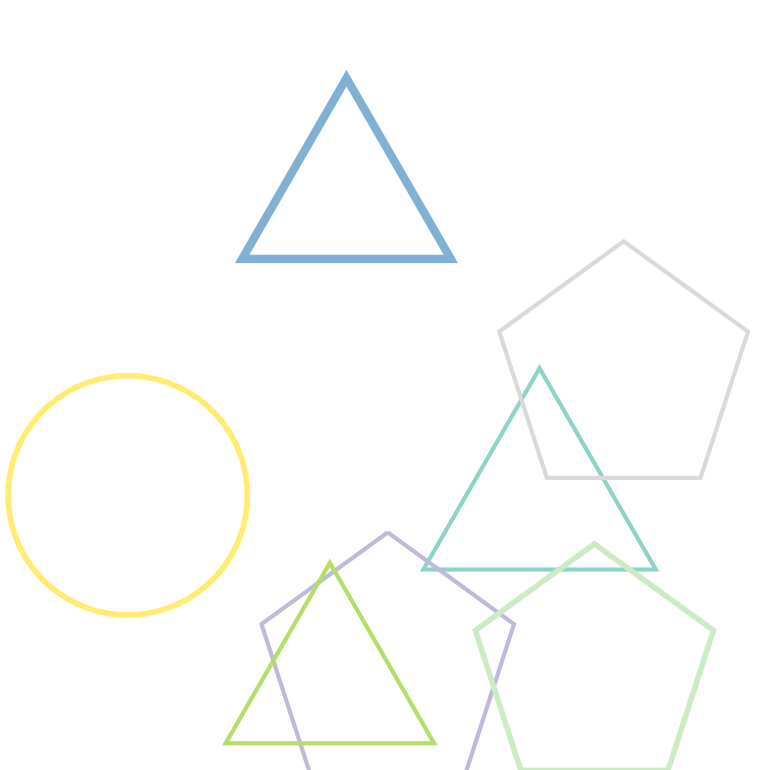[{"shape": "triangle", "thickness": 1.5, "radius": 0.87, "center": [0.701, 0.347]}, {"shape": "pentagon", "thickness": 1.5, "radius": 0.86, "center": [0.504, 0.136]}, {"shape": "triangle", "thickness": 3, "radius": 0.78, "center": [0.45, 0.742]}, {"shape": "triangle", "thickness": 1.5, "radius": 0.78, "center": [0.428, 0.113]}, {"shape": "pentagon", "thickness": 1.5, "radius": 0.85, "center": [0.81, 0.517]}, {"shape": "pentagon", "thickness": 2, "radius": 0.81, "center": [0.772, 0.131]}, {"shape": "circle", "thickness": 2, "radius": 0.78, "center": [0.166, 0.357]}]